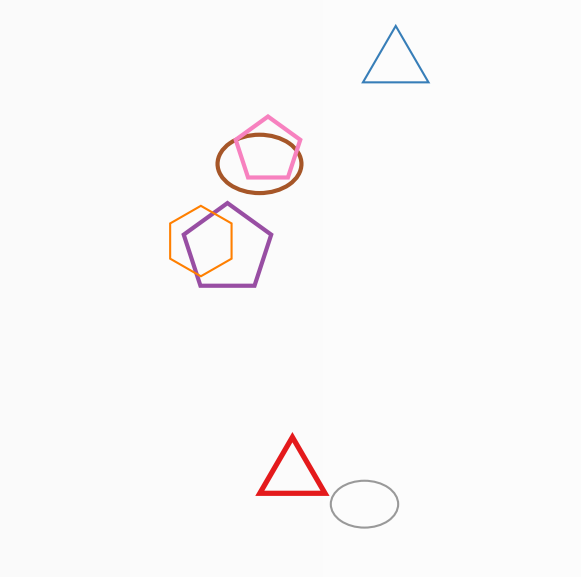[{"shape": "triangle", "thickness": 2.5, "radius": 0.32, "center": [0.503, 0.177]}, {"shape": "triangle", "thickness": 1, "radius": 0.33, "center": [0.681, 0.889]}, {"shape": "pentagon", "thickness": 2, "radius": 0.4, "center": [0.391, 0.568]}, {"shape": "hexagon", "thickness": 1, "radius": 0.31, "center": [0.346, 0.582]}, {"shape": "oval", "thickness": 2, "radius": 0.36, "center": [0.446, 0.715]}, {"shape": "pentagon", "thickness": 2, "radius": 0.29, "center": [0.461, 0.739]}, {"shape": "oval", "thickness": 1, "radius": 0.29, "center": [0.627, 0.126]}]